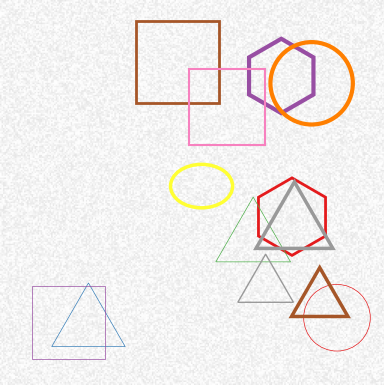[{"shape": "circle", "thickness": 0.5, "radius": 0.43, "center": [0.875, 0.175]}, {"shape": "hexagon", "thickness": 2, "radius": 0.5, "center": [0.758, 0.437]}, {"shape": "triangle", "thickness": 0.5, "radius": 0.55, "center": [0.23, 0.155]}, {"shape": "triangle", "thickness": 0.5, "radius": 0.56, "center": [0.658, 0.376]}, {"shape": "square", "thickness": 0.5, "radius": 0.48, "center": [0.178, 0.162]}, {"shape": "hexagon", "thickness": 3, "radius": 0.48, "center": [0.731, 0.803]}, {"shape": "circle", "thickness": 3, "radius": 0.54, "center": [0.809, 0.784]}, {"shape": "oval", "thickness": 2.5, "radius": 0.4, "center": [0.524, 0.517]}, {"shape": "triangle", "thickness": 2.5, "radius": 0.42, "center": [0.83, 0.22]}, {"shape": "square", "thickness": 2, "radius": 0.54, "center": [0.462, 0.839]}, {"shape": "square", "thickness": 1.5, "radius": 0.49, "center": [0.59, 0.722]}, {"shape": "triangle", "thickness": 1, "radius": 0.42, "center": [0.69, 0.256]}, {"shape": "triangle", "thickness": 2.5, "radius": 0.58, "center": [0.765, 0.412]}]